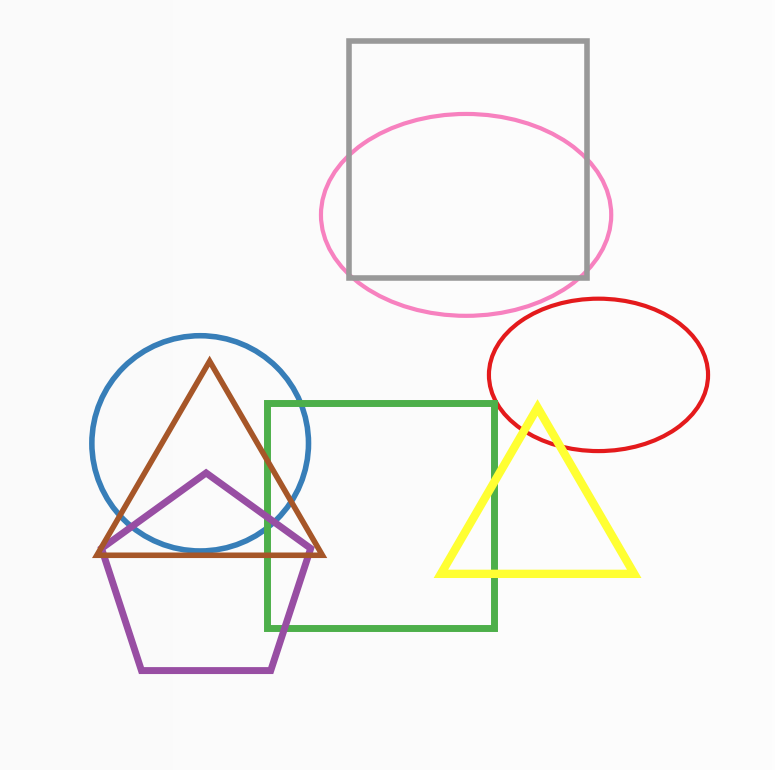[{"shape": "oval", "thickness": 1.5, "radius": 0.71, "center": [0.772, 0.513]}, {"shape": "circle", "thickness": 2, "radius": 0.7, "center": [0.258, 0.424]}, {"shape": "square", "thickness": 2.5, "radius": 0.73, "center": [0.491, 0.331]}, {"shape": "pentagon", "thickness": 2.5, "radius": 0.71, "center": [0.266, 0.244]}, {"shape": "triangle", "thickness": 3, "radius": 0.72, "center": [0.694, 0.327]}, {"shape": "triangle", "thickness": 2, "radius": 0.84, "center": [0.27, 0.363]}, {"shape": "oval", "thickness": 1.5, "radius": 0.94, "center": [0.601, 0.721]}, {"shape": "square", "thickness": 2, "radius": 0.77, "center": [0.604, 0.793]}]